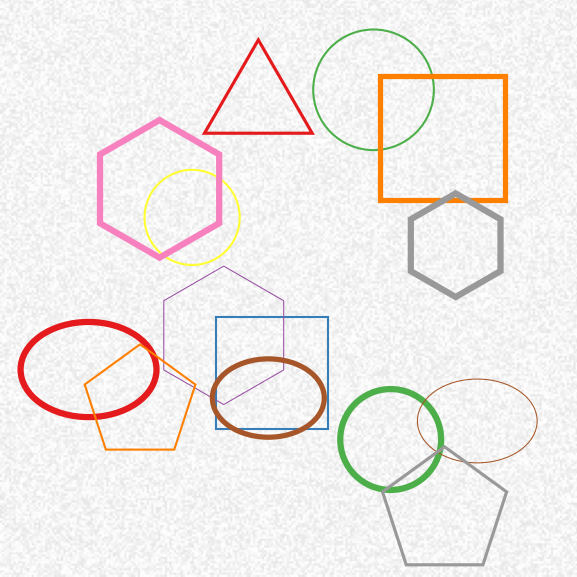[{"shape": "oval", "thickness": 3, "radius": 0.59, "center": [0.153, 0.359]}, {"shape": "triangle", "thickness": 1.5, "radius": 0.54, "center": [0.447, 0.822]}, {"shape": "square", "thickness": 1, "radius": 0.48, "center": [0.471, 0.353]}, {"shape": "circle", "thickness": 1, "radius": 0.52, "center": [0.647, 0.844]}, {"shape": "circle", "thickness": 3, "radius": 0.44, "center": [0.677, 0.238]}, {"shape": "hexagon", "thickness": 0.5, "radius": 0.6, "center": [0.387, 0.418]}, {"shape": "square", "thickness": 2.5, "radius": 0.54, "center": [0.766, 0.761]}, {"shape": "pentagon", "thickness": 1, "radius": 0.5, "center": [0.242, 0.302]}, {"shape": "circle", "thickness": 1, "radius": 0.41, "center": [0.333, 0.623]}, {"shape": "oval", "thickness": 2.5, "radius": 0.48, "center": [0.465, 0.31]}, {"shape": "oval", "thickness": 0.5, "radius": 0.52, "center": [0.826, 0.27]}, {"shape": "hexagon", "thickness": 3, "radius": 0.6, "center": [0.276, 0.672]}, {"shape": "pentagon", "thickness": 1.5, "radius": 0.56, "center": [0.77, 0.113]}, {"shape": "hexagon", "thickness": 3, "radius": 0.45, "center": [0.789, 0.575]}]